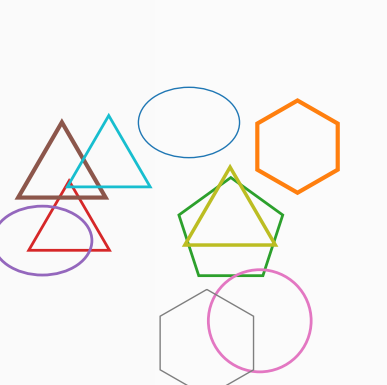[{"shape": "oval", "thickness": 1, "radius": 0.65, "center": [0.488, 0.682]}, {"shape": "hexagon", "thickness": 3, "radius": 0.6, "center": [0.768, 0.619]}, {"shape": "pentagon", "thickness": 2, "radius": 0.7, "center": [0.596, 0.398]}, {"shape": "triangle", "thickness": 2, "radius": 0.6, "center": [0.178, 0.41]}, {"shape": "oval", "thickness": 2, "radius": 0.64, "center": [0.109, 0.375]}, {"shape": "triangle", "thickness": 3, "radius": 0.65, "center": [0.16, 0.552]}, {"shape": "circle", "thickness": 2, "radius": 0.66, "center": [0.67, 0.167]}, {"shape": "hexagon", "thickness": 1, "radius": 0.7, "center": [0.534, 0.109]}, {"shape": "triangle", "thickness": 2.5, "radius": 0.67, "center": [0.594, 0.431]}, {"shape": "triangle", "thickness": 2, "radius": 0.62, "center": [0.281, 0.576]}]